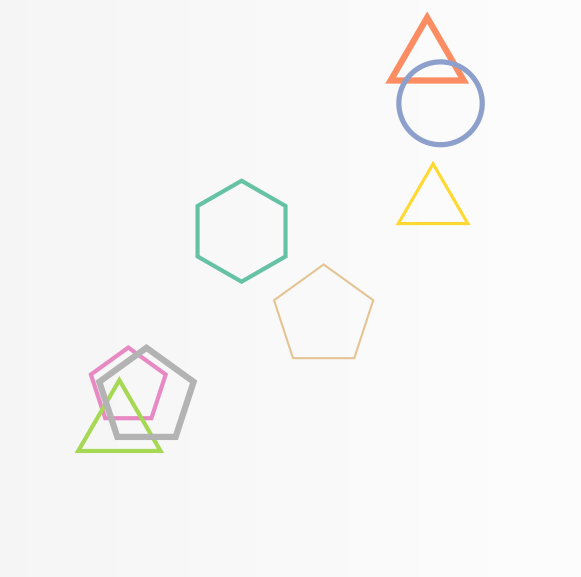[{"shape": "hexagon", "thickness": 2, "radius": 0.44, "center": [0.416, 0.599]}, {"shape": "triangle", "thickness": 3, "radius": 0.36, "center": [0.735, 0.896]}, {"shape": "circle", "thickness": 2.5, "radius": 0.36, "center": [0.758, 0.82]}, {"shape": "pentagon", "thickness": 2, "radius": 0.34, "center": [0.221, 0.33]}, {"shape": "triangle", "thickness": 2, "radius": 0.41, "center": [0.205, 0.259]}, {"shape": "triangle", "thickness": 1.5, "radius": 0.35, "center": [0.745, 0.646]}, {"shape": "pentagon", "thickness": 1, "radius": 0.45, "center": [0.557, 0.452]}, {"shape": "pentagon", "thickness": 3, "radius": 0.43, "center": [0.252, 0.312]}]